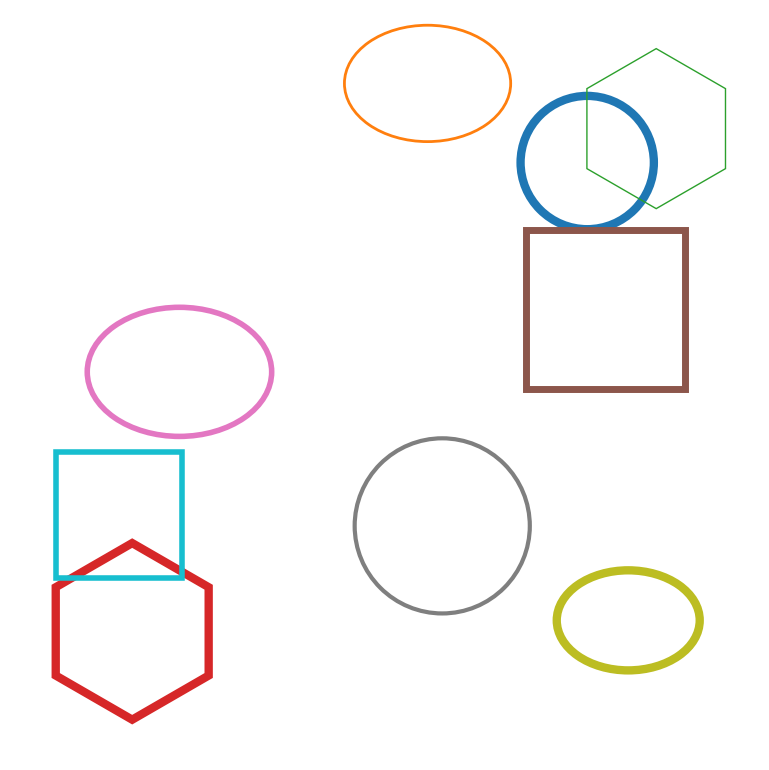[{"shape": "circle", "thickness": 3, "radius": 0.43, "center": [0.763, 0.789]}, {"shape": "oval", "thickness": 1, "radius": 0.54, "center": [0.555, 0.892]}, {"shape": "hexagon", "thickness": 0.5, "radius": 0.52, "center": [0.852, 0.833]}, {"shape": "hexagon", "thickness": 3, "radius": 0.57, "center": [0.172, 0.18]}, {"shape": "square", "thickness": 2.5, "radius": 0.52, "center": [0.786, 0.598]}, {"shape": "oval", "thickness": 2, "radius": 0.6, "center": [0.233, 0.517]}, {"shape": "circle", "thickness": 1.5, "radius": 0.57, "center": [0.574, 0.317]}, {"shape": "oval", "thickness": 3, "radius": 0.46, "center": [0.816, 0.194]}, {"shape": "square", "thickness": 2, "radius": 0.41, "center": [0.155, 0.331]}]